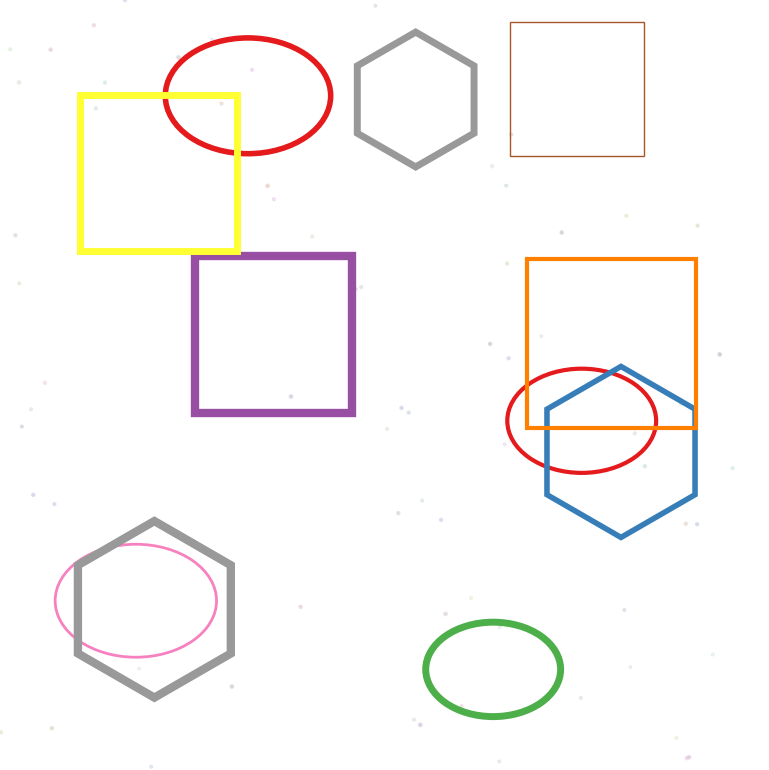[{"shape": "oval", "thickness": 2, "radius": 0.54, "center": [0.322, 0.876]}, {"shape": "oval", "thickness": 1.5, "radius": 0.48, "center": [0.755, 0.454]}, {"shape": "hexagon", "thickness": 2, "radius": 0.56, "center": [0.806, 0.413]}, {"shape": "oval", "thickness": 2.5, "radius": 0.44, "center": [0.64, 0.131]}, {"shape": "square", "thickness": 3, "radius": 0.51, "center": [0.356, 0.565]}, {"shape": "square", "thickness": 1.5, "radius": 0.55, "center": [0.795, 0.554]}, {"shape": "square", "thickness": 2.5, "radius": 0.51, "center": [0.206, 0.776]}, {"shape": "square", "thickness": 0.5, "radius": 0.43, "center": [0.75, 0.884]}, {"shape": "oval", "thickness": 1, "radius": 0.52, "center": [0.176, 0.22]}, {"shape": "hexagon", "thickness": 2.5, "radius": 0.44, "center": [0.54, 0.871]}, {"shape": "hexagon", "thickness": 3, "radius": 0.57, "center": [0.2, 0.209]}]